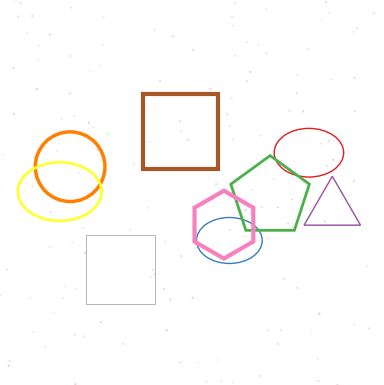[{"shape": "oval", "thickness": 1, "radius": 0.45, "center": [0.802, 0.603]}, {"shape": "oval", "thickness": 1, "radius": 0.43, "center": [0.596, 0.375]}, {"shape": "pentagon", "thickness": 2, "radius": 0.54, "center": [0.702, 0.489]}, {"shape": "triangle", "thickness": 1, "radius": 0.42, "center": [0.863, 0.457]}, {"shape": "circle", "thickness": 2.5, "radius": 0.45, "center": [0.182, 0.567]}, {"shape": "oval", "thickness": 2, "radius": 0.54, "center": [0.155, 0.502]}, {"shape": "square", "thickness": 3, "radius": 0.49, "center": [0.47, 0.659]}, {"shape": "hexagon", "thickness": 3, "radius": 0.44, "center": [0.582, 0.417]}, {"shape": "square", "thickness": 0.5, "radius": 0.45, "center": [0.313, 0.299]}]